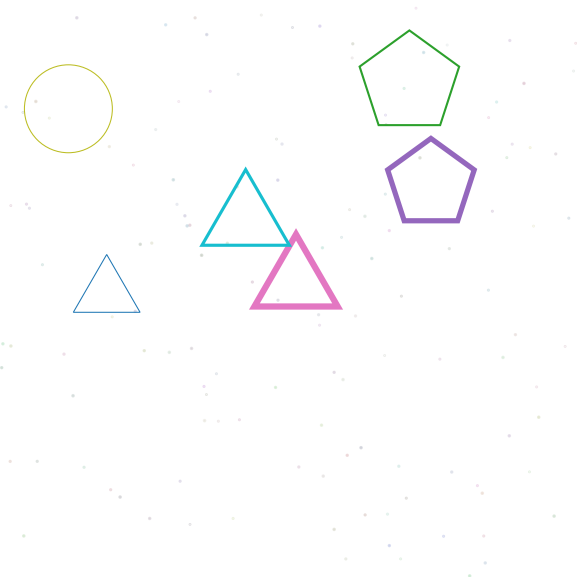[{"shape": "triangle", "thickness": 0.5, "radius": 0.33, "center": [0.185, 0.492]}, {"shape": "pentagon", "thickness": 1, "radius": 0.45, "center": [0.709, 0.856]}, {"shape": "pentagon", "thickness": 2.5, "radius": 0.39, "center": [0.746, 0.681]}, {"shape": "triangle", "thickness": 3, "radius": 0.42, "center": [0.513, 0.51]}, {"shape": "circle", "thickness": 0.5, "radius": 0.38, "center": [0.118, 0.811]}, {"shape": "triangle", "thickness": 1.5, "radius": 0.44, "center": [0.425, 0.618]}]